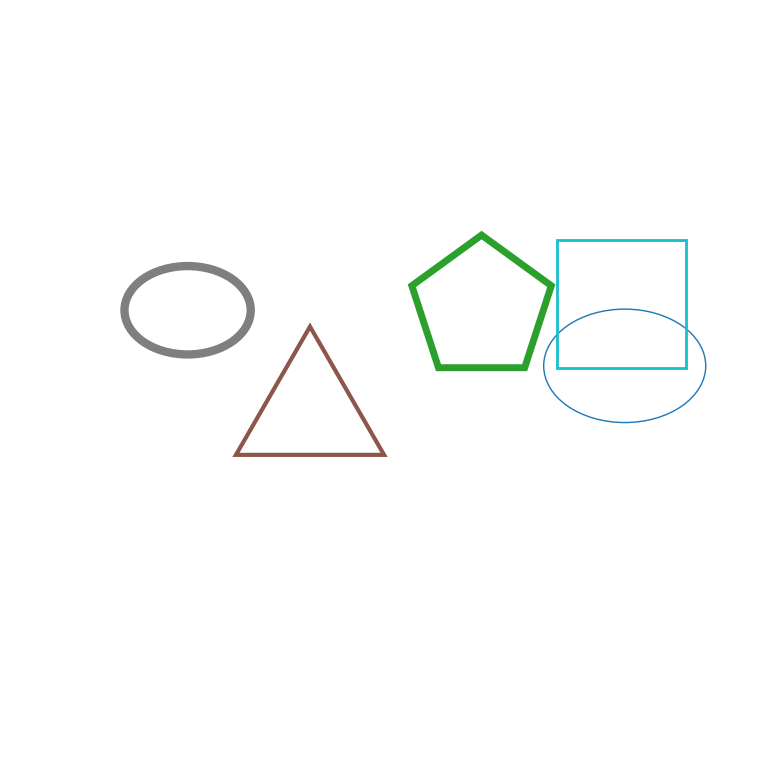[{"shape": "oval", "thickness": 0.5, "radius": 0.53, "center": [0.811, 0.525]}, {"shape": "pentagon", "thickness": 2.5, "radius": 0.48, "center": [0.625, 0.599]}, {"shape": "triangle", "thickness": 1.5, "radius": 0.56, "center": [0.403, 0.465]}, {"shape": "oval", "thickness": 3, "radius": 0.41, "center": [0.244, 0.597]}, {"shape": "square", "thickness": 1, "radius": 0.42, "center": [0.807, 0.605]}]